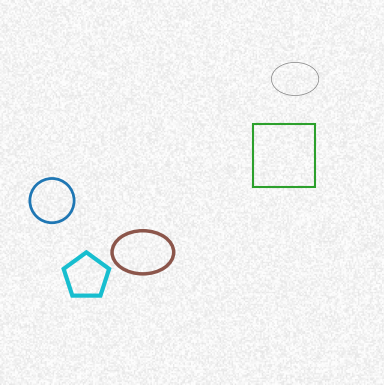[{"shape": "circle", "thickness": 2, "radius": 0.29, "center": [0.135, 0.479]}, {"shape": "square", "thickness": 1.5, "radius": 0.41, "center": [0.738, 0.596]}, {"shape": "oval", "thickness": 2.5, "radius": 0.4, "center": [0.371, 0.345]}, {"shape": "oval", "thickness": 0.5, "radius": 0.31, "center": [0.766, 0.795]}, {"shape": "pentagon", "thickness": 3, "radius": 0.31, "center": [0.224, 0.282]}]